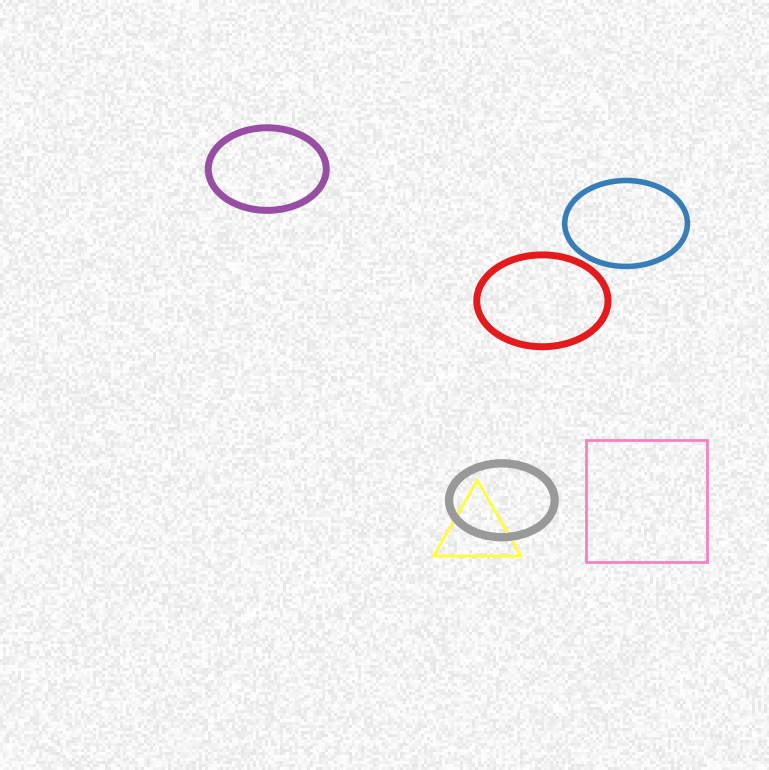[{"shape": "oval", "thickness": 2.5, "radius": 0.43, "center": [0.704, 0.609]}, {"shape": "oval", "thickness": 2, "radius": 0.4, "center": [0.813, 0.71]}, {"shape": "oval", "thickness": 2.5, "radius": 0.38, "center": [0.347, 0.78]}, {"shape": "triangle", "thickness": 1, "radius": 0.33, "center": [0.62, 0.311]}, {"shape": "square", "thickness": 1, "radius": 0.39, "center": [0.84, 0.349]}, {"shape": "oval", "thickness": 3, "radius": 0.34, "center": [0.652, 0.35]}]